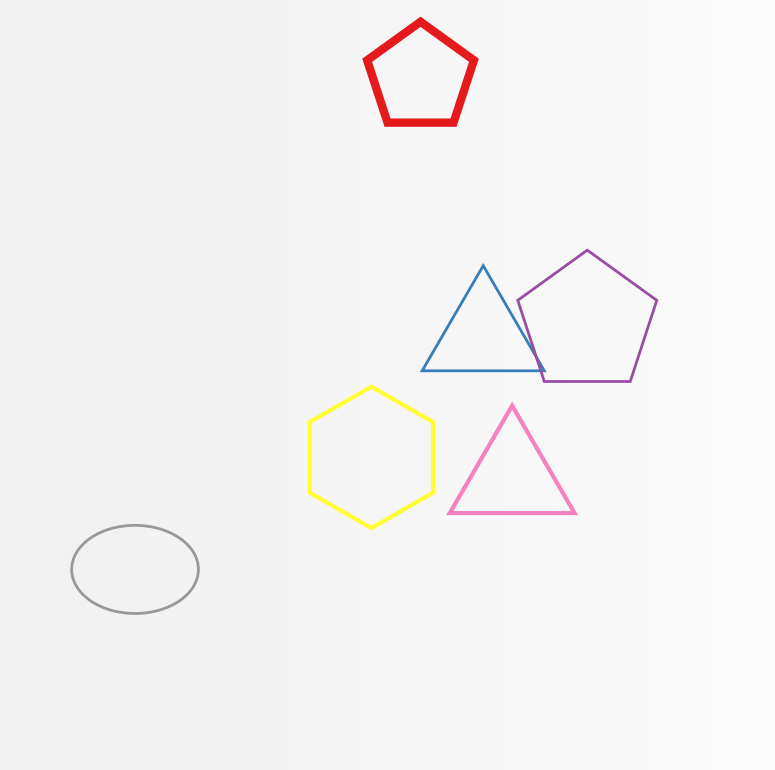[{"shape": "pentagon", "thickness": 3, "radius": 0.36, "center": [0.543, 0.899]}, {"shape": "triangle", "thickness": 1, "radius": 0.46, "center": [0.624, 0.564]}, {"shape": "pentagon", "thickness": 1, "radius": 0.47, "center": [0.758, 0.581]}, {"shape": "hexagon", "thickness": 1.5, "radius": 0.46, "center": [0.479, 0.406]}, {"shape": "triangle", "thickness": 1.5, "radius": 0.46, "center": [0.661, 0.38]}, {"shape": "oval", "thickness": 1, "radius": 0.41, "center": [0.174, 0.261]}]